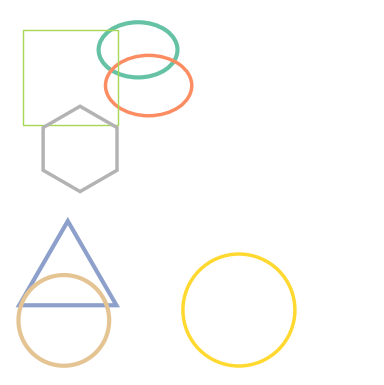[{"shape": "oval", "thickness": 3, "radius": 0.51, "center": [0.359, 0.871]}, {"shape": "oval", "thickness": 2.5, "radius": 0.56, "center": [0.386, 0.778]}, {"shape": "triangle", "thickness": 3, "radius": 0.73, "center": [0.176, 0.28]}, {"shape": "square", "thickness": 1, "radius": 0.62, "center": [0.183, 0.798]}, {"shape": "circle", "thickness": 2.5, "radius": 0.73, "center": [0.621, 0.195]}, {"shape": "circle", "thickness": 3, "radius": 0.59, "center": [0.166, 0.168]}, {"shape": "hexagon", "thickness": 2.5, "radius": 0.55, "center": [0.208, 0.613]}]